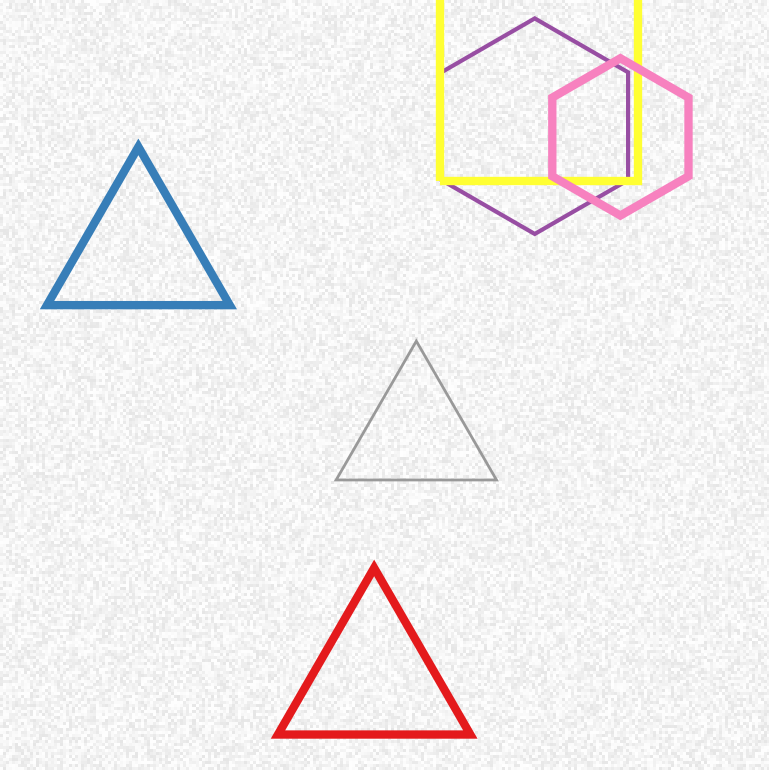[{"shape": "triangle", "thickness": 3, "radius": 0.72, "center": [0.486, 0.118]}, {"shape": "triangle", "thickness": 3, "radius": 0.69, "center": [0.18, 0.672]}, {"shape": "hexagon", "thickness": 1.5, "radius": 0.7, "center": [0.694, 0.836]}, {"shape": "square", "thickness": 3, "radius": 0.64, "center": [0.7, 0.893]}, {"shape": "hexagon", "thickness": 3, "radius": 0.51, "center": [0.806, 0.822]}, {"shape": "triangle", "thickness": 1, "radius": 0.6, "center": [0.541, 0.437]}]